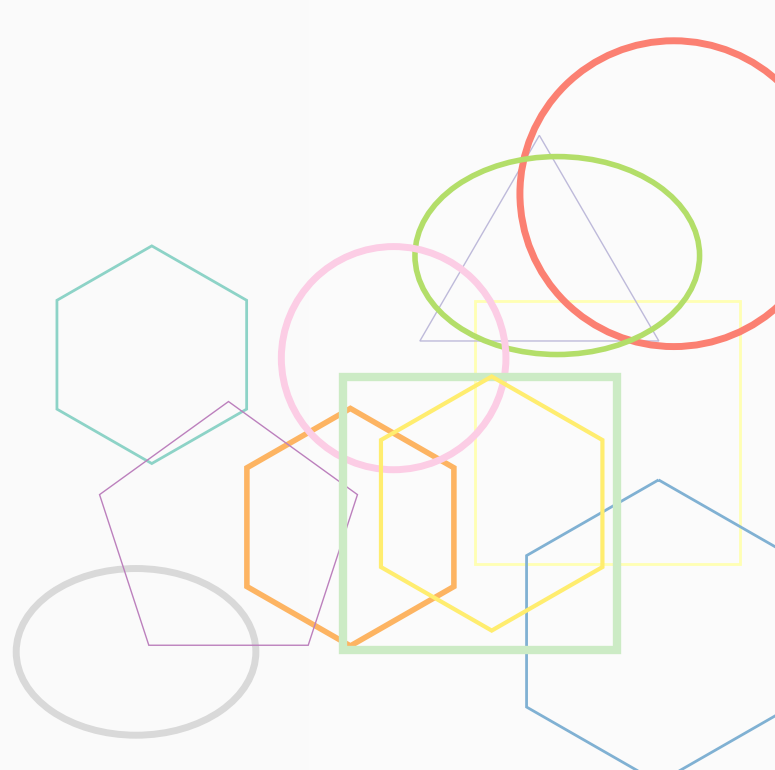[{"shape": "hexagon", "thickness": 1, "radius": 0.71, "center": [0.196, 0.539]}, {"shape": "square", "thickness": 1, "radius": 0.85, "center": [0.784, 0.439]}, {"shape": "triangle", "thickness": 0.5, "radius": 0.89, "center": [0.696, 0.646]}, {"shape": "circle", "thickness": 2.5, "radius": 0.99, "center": [0.869, 0.748]}, {"shape": "hexagon", "thickness": 1, "radius": 0.98, "center": [0.85, 0.18]}, {"shape": "hexagon", "thickness": 2, "radius": 0.77, "center": [0.452, 0.315]}, {"shape": "oval", "thickness": 2, "radius": 0.92, "center": [0.719, 0.668]}, {"shape": "circle", "thickness": 2.5, "radius": 0.72, "center": [0.508, 0.535]}, {"shape": "oval", "thickness": 2.5, "radius": 0.77, "center": [0.176, 0.153]}, {"shape": "pentagon", "thickness": 0.5, "radius": 0.87, "center": [0.295, 0.304]}, {"shape": "square", "thickness": 3, "radius": 0.88, "center": [0.619, 0.333]}, {"shape": "hexagon", "thickness": 1.5, "radius": 0.82, "center": [0.634, 0.346]}]